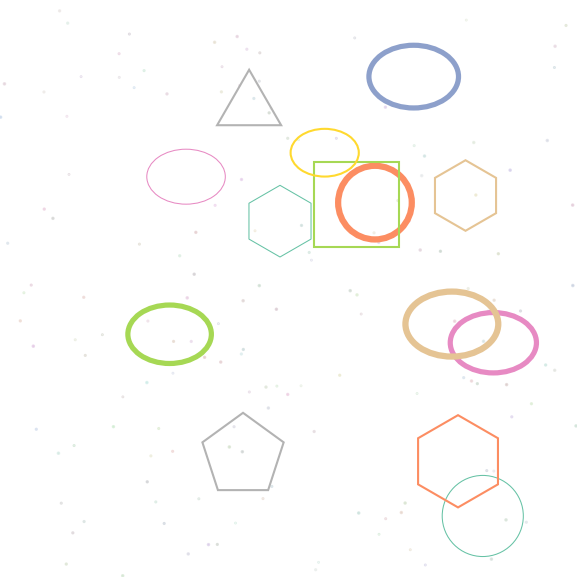[{"shape": "hexagon", "thickness": 0.5, "radius": 0.31, "center": [0.485, 0.616]}, {"shape": "circle", "thickness": 0.5, "radius": 0.35, "center": [0.836, 0.106]}, {"shape": "circle", "thickness": 3, "radius": 0.32, "center": [0.649, 0.648]}, {"shape": "hexagon", "thickness": 1, "radius": 0.4, "center": [0.793, 0.2]}, {"shape": "oval", "thickness": 2.5, "radius": 0.39, "center": [0.716, 0.866]}, {"shape": "oval", "thickness": 2.5, "radius": 0.37, "center": [0.854, 0.406]}, {"shape": "oval", "thickness": 0.5, "radius": 0.34, "center": [0.322, 0.693]}, {"shape": "oval", "thickness": 2.5, "radius": 0.36, "center": [0.294, 0.42]}, {"shape": "square", "thickness": 1, "radius": 0.37, "center": [0.617, 0.644]}, {"shape": "oval", "thickness": 1, "radius": 0.3, "center": [0.562, 0.735]}, {"shape": "hexagon", "thickness": 1, "radius": 0.31, "center": [0.806, 0.661]}, {"shape": "oval", "thickness": 3, "radius": 0.4, "center": [0.782, 0.438]}, {"shape": "pentagon", "thickness": 1, "radius": 0.37, "center": [0.421, 0.21]}, {"shape": "triangle", "thickness": 1, "radius": 0.32, "center": [0.431, 0.814]}]